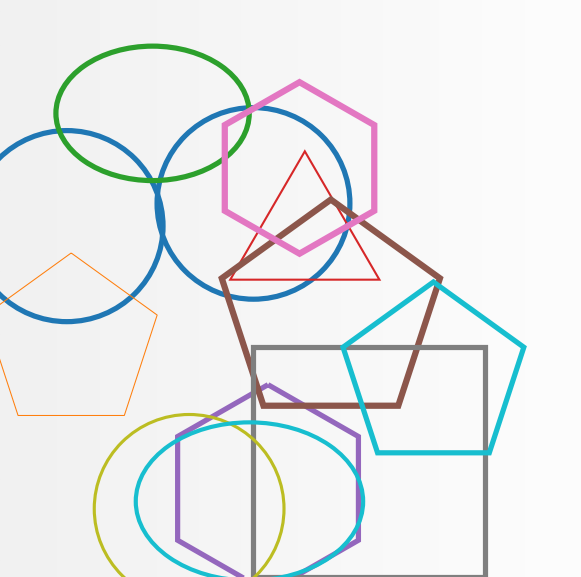[{"shape": "circle", "thickness": 2.5, "radius": 0.83, "center": [0.436, 0.647]}, {"shape": "circle", "thickness": 2.5, "radius": 0.83, "center": [0.115, 0.608]}, {"shape": "pentagon", "thickness": 0.5, "radius": 0.78, "center": [0.122, 0.406]}, {"shape": "oval", "thickness": 2.5, "radius": 0.83, "center": [0.262, 0.803]}, {"shape": "triangle", "thickness": 1, "radius": 0.74, "center": [0.524, 0.589]}, {"shape": "hexagon", "thickness": 2.5, "radius": 0.9, "center": [0.461, 0.153]}, {"shape": "pentagon", "thickness": 3, "radius": 0.99, "center": [0.569, 0.456]}, {"shape": "hexagon", "thickness": 3, "radius": 0.74, "center": [0.515, 0.708]}, {"shape": "square", "thickness": 2.5, "radius": 1.0, "center": [0.635, 0.198]}, {"shape": "circle", "thickness": 1.5, "radius": 0.82, "center": [0.325, 0.118]}, {"shape": "pentagon", "thickness": 2.5, "radius": 0.82, "center": [0.746, 0.347]}, {"shape": "oval", "thickness": 2, "radius": 0.98, "center": [0.429, 0.131]}]